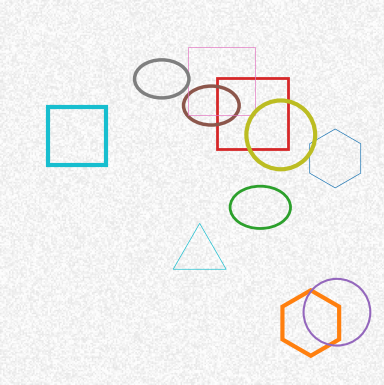[{"shape": "hexagon", "thickness": 0.5, "radius": 0.38, "center": [0.871, 0.588]}, {"shape": "hexagon", "thickness": 3, "radius": 0.43, "center": [0.807, 0.161]}, {"shape": "oval", "thickness": 2, "radius": 0.39, "center": [0.676, 0.461]}, {"shape": "square", "thickness": 2, "radius": 0.46, "center": [0.657, 0.704]}, {"shape": "circle", "thickness": 1.5, "radius": 0.43, "center": [0.875, 0.189]}, {"shape": "oval", "thickness": 2.5, "radius": 0.36, "center": [0.549, 0.726]}, {"shape": "square", "thickness": 0.5, "radius": 0.44, "center": [0.574, 0.79]}, {"shape": "oval", "thickness": 2.5, "radius": 0.35, "center": [0.42, 0.795]}, {"shape": "circle", "thickness": 3, "radius": 0.45, "center": [0.729, 0.65]}, {"shape": "square", "thickness": 3, "radius": 0.38, "center": [0.199, 0.646]}, {"shape": "triangle", "thickness": 0.5, "radius": 0.4, "center": [0.519, 0.34]}]